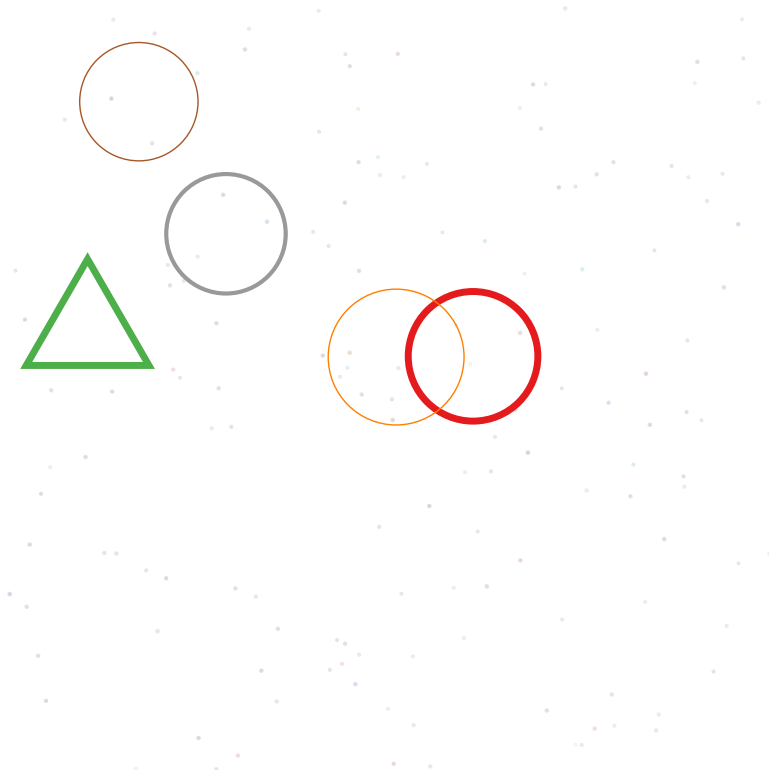[{"shape": "circle", "thickness": 2.5, "radius": 0.42, "center": [0.614, 0.537]}, {"shape": "triangle", "thickness": 2.5, "radius": 0.46, "center": [0.114, 0.571]}, {"shape": "circle", "thickness": 0.5, "radius": 0.44, "center": [0.514, 0.536]}, {"shape": "circle", "thickness": 0.5, "radius": 0.38, "center": [0.18, 0.868]}, {"shape": "circle", "thickness": 1.5, "radius": 0.39, "center": [0.293, 0.696]}]